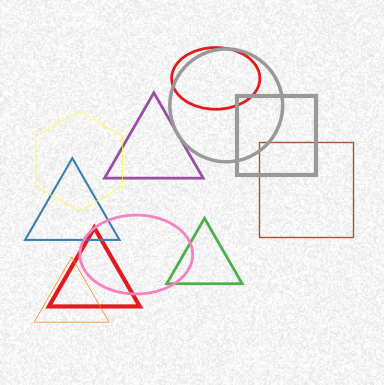[{"shape": "oval", "thickness": 2, "radius": 0.57, "center": [0.56, 0.796]}, {"shape": "triangle", "thickness": 3, "radius": 0.68, "center": [0.245, 0.272]}, {"shape": "triangle", "thickness": 1.5, "radius": 0.71, "center": [0.188, 0.448]}, {"shape": "triangle", "thickness": 2, "radius": 0.57, "center": [0.531, 0.32]}, {"shape": "triangle", "thickness": 2, "radius": 0.74, "center": [0.4, 0.611]}, {"shape": "triangle", "thickness": 0.5, "radius": 0.56, "center": [0.186, 0.219]}, {"shape": "hexagon", "thickness": 0.5, "radius": 0.65, "center": [0.206, 0.581]}, {"shape": "square", "thickness": 1, "radius": 0.61, "center": [0.795, 0.508]}, {"shape": "oval", "thickness": 2, "radius": 0.73, "center": [0.354, 0.339]}, {"shape": "square", "thickness": 3, "radius": 0.51, "center": [0.718, 0.649]}, {"shape": "circle", "thickness": 2.5, "radius": 0.73, "center": [0.588, 0.726]}]